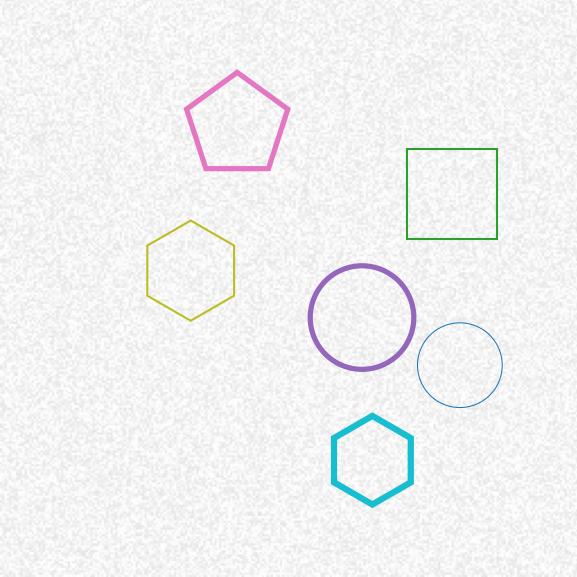[{"shape": "circle", "thickness": 0.5, "radius": 0.37, "center": [0.796, 0.367]}, {"shape": "square", "thickness": 1, "radius": 0.39, "center": [0.783, 0.663]}, {"shape": "circle", "thickness": 2.5, "radius": 0.45, "center": [0.627, 0.449]}, {"shape": "pentagon", "thickness": 2.5, "radius": 0.46, "center": [0.411, 0.782]}, {"shape": "hexagon", "thickness": 1, "radius": 0.43, "center": [0.33, 0.53]}, {"shape": "hexagon", "thickness": 3, "radius": 0.38, "center": [0.645, 0.202]}]